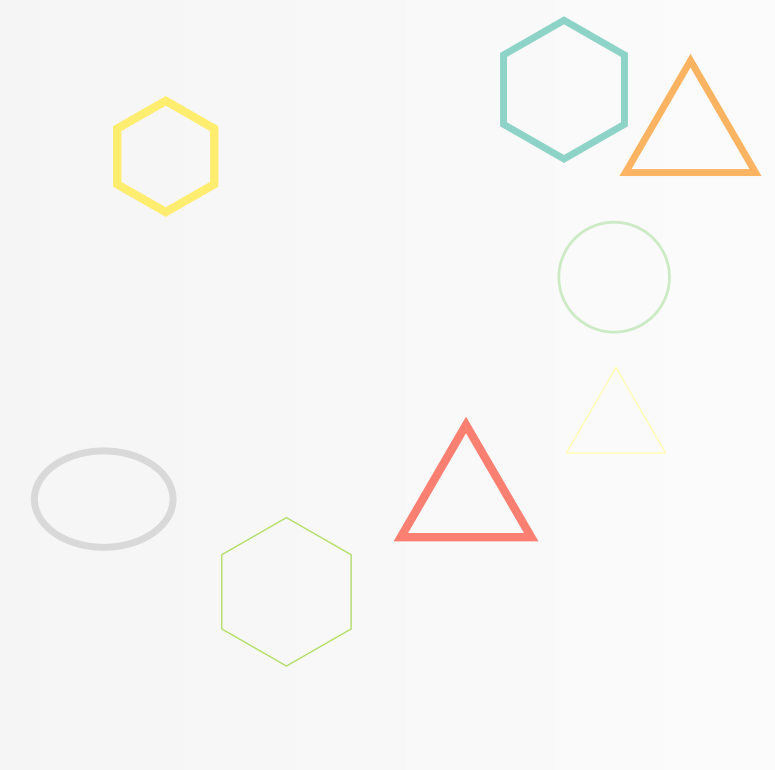[{"shape": "hexagon", "thickness": 2.5, "radius": 0.45, "center": [0.728, 0.884]}, {"shape": "triangle", "thickness": 0.5, "radius": 0.37, "center": [0.795, 0.449]}, {"shape": "triangle", "thickness": 3, "radius": 0.49, "center": [0.601, 0.351]}, {"shape": "triangle", "thickness": 2.5, "radius": 0.48, "center": [0.891, 0.824]}, {"shape": "hexagon", "thickness": 0.5, "radius": 0.48, "center": [0.37, 0.231]}, {"shape": "oval", "thickness": 2.5, "radius": 0.45, "center": [0.134, 0.352]}, {"shape": "circle", "thickness": 1, "radius": 0.36, "center": [0.792, 0.64]}, {"shape": "hexagon", "thickness": 3, "radius": 0.36, "center": [0.214, 0.797]}]